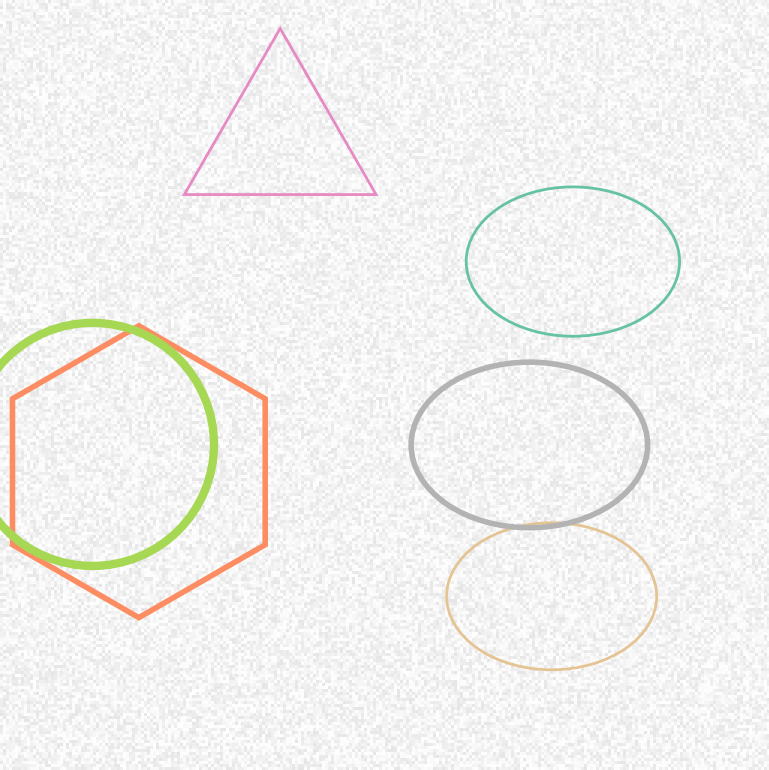[{"shape": "oval", "thickness": 1, "radius": 0.69, "center": [0.744, 0.66]}, {"shape": "hexagon", "thickness": 2, "radius": 0.95, "center": [0.18, 0.387]}, {"shape": "triangle", "thickness": 1, "radius": 0.72, "center": [0.364, 0.819]}, {"shape": "circle", "thickness": 3, "radius": 0.79, "center": [0.12, 0.423]}, {"shape": "oval", "thickness": 1, "radius": 0.68, "center": [0.716, 0.226]}, {"shape": "oval", "thickness": 2, "radius": 0.77, "center": [0.687, 0.422]}]